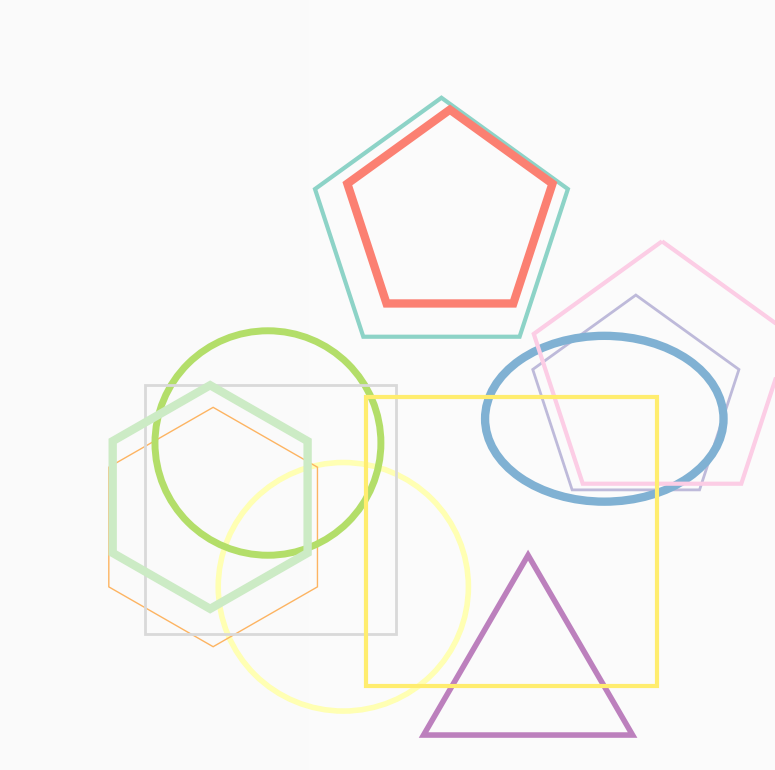[{"shape": "pentagon", "thickness": 1.5, "radius": 0.86, "center": [0.57, 0.701]}, {"shape": "circle", "thickness": 2, "radius": 0.81, "center": [0.443, 0.238]}, {"shape": "pentagon", "thickness": 1, "radius": 0.7, "center": [0.82, 0.477]}, {"shape": "pentagon", "thickness": 3, "radius": 0.7, "center": [0.581, 0.718]}, {"shape": "oval", "thickness": 3, "radius": 0.77, "center": [0.78, 0.456]}, {"shape": "hexagon", "thickness": 0.5, "radius": 0.78, "center": [0.275, 0.316]}, {"shape": "circle", "thickness": 2.5, "radius": 0.73, "center": [0.346, 0.425]}, {"shape": "pentagon", "thickness": 1.5, "radius": 0.87, "center": [0.854, 0.513]}, {"shape": "square", "thickness": 1, "radius": 0.81, "center": [0.349, 0.339]}, {"shape": "triangle", "thickness": 2, "radius": 0.78, "center": [0.681, 0.123]}, {"shape": "hexagon", "thickness": 3, "radius": 0.73, "center": [0.271, 0.355]}, {"shape": "square", "thickness": 1.5, "radius": 0.94, "center": [0.66, 0.296]}]